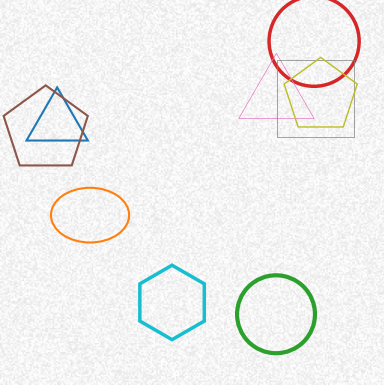[{"shape": "triangle", "thickness": 1.5, "radius": 0.46, "center": [0.148, 0.681]}, {"shape": "oval", "thickness": 1.5, "radius": 0.51, "center": [0.234, 0.441]}, {"shape": "circle", "thickness": 3, "radius": 0.51, "center": [0.717, 0.184]}, {"shape": "circle", "thickness": 2.5, "radius": 0.58, "center": [0.816, 0.893]}, {"shape": "pentagon", "thickness": 1.5, "radius": 0.58, "center": [0.119, 0.663]}, {"shape": "triangle", "thickness": 0.5, "radius": 0.57, "center": [0.718, 0.748]}, {"shape": "square", "thickness": 0.5, "radius": 0.5, "center": [0.82, 0.744]}, {"shape": "pentagon", "thickness": 1, "radius": 0.5, "center": [0.833, 0.751]}, {"shape": "hexagon", "thickness": 2.5, "radius": 0.48, "center": [0.447, 0.214]}]